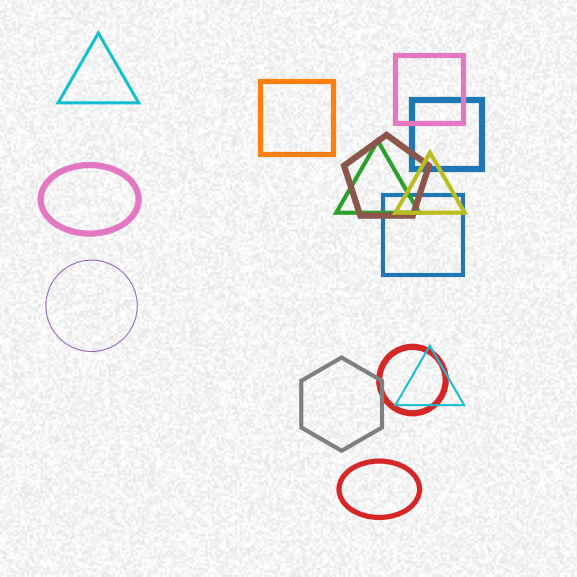[{"shape": "square", "thickness": 3, "radius": 0.3, "center": [0.774, 0.767]}, {"shape": "square", "thickness": 2, "radius": 0.35, "center": [0.733, 0.593]}, {"shape": "square", "thickness": 2.5, "radius": 0.32, "center": [0.514, 0.796]}, {"shape": "triangle", "thickness": 2, "radius": 0.42, "center": [0.654, 0.672]}, {"shape": "oval", "thickness": 2.5, "radius": 0.35, "center": [0.657, 0.152]}, {"shape": "circle", "thickness": 3, "radius": 0.29, "center": [0.714, 0.341]}, {"shape": "circle", "thickness": 0.5, "radius": 0.4, "center": [0.159, 0.47]}, {"shape": "pentagon", "thickness": 3, "radius": 0.39, "center": [0.669, 0.688]}, {"shape": "oval", "thickness": 3, "radius": 0.42, "center": [0.155, 0.654]}, {"shape": "square", "thickness": 2.5, "radius": 0.29, "center": [0.743, 0.845]}, {"shape": "hexagon", "thickness": 2, "radius": 0.4, "center": [0.592, 0.299]}, {"shape": "triangle", "thickness": 2, "radius": 0.35, "center": [0.745, 0.665]}, {"shape": "triangle", "thickness": 1.5, "radius": 0.4, "center": [0.17, 0.861]}, {"shape": "triangle", "thickness": 1, "radius": 0.34, "center": [0.744, 0.332]}]